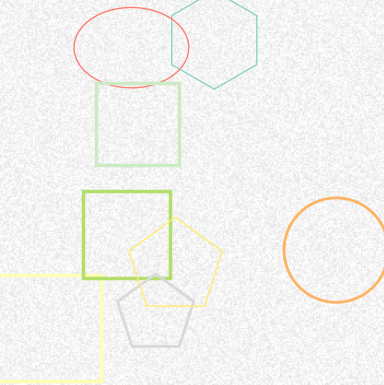[{"shape": "hexagon", "thickness": 1, "radius": 0.64, "center": [0.557, 0.896]}, {"shape": "square", "thickness": 2.5, "radius": 0.69, "center": [0.124, 0.148]}, {"shape": "oval", "thickness": 1, "radius": 0.75, "center": [0.341, 0.876]}, {"shape": "circle", "thickness": 2, "radius": 0.68, "center": [0.873, 0.35]}, {"shape": "square", "thickness": 2.5, "radius": 0.56, "center": [0.329, 0.391]}, {"shape": "pentagon", "thickness": 2, "radius": 0.52, "center": [0.404, 0.185]}, {"shape": "square", "thickness": 2.5, "radius": 0.54, "center": [0.357, 0.678]}, {"shape": "pentagon", "thickness": 1, "radius": 0.64, "center": [0.456, 0.308]}]